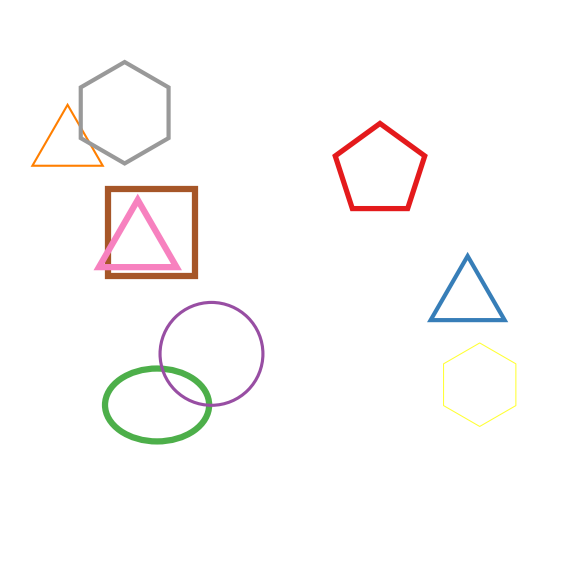[{"shape": "pentagon", "thickness": 2.5, "radius": 0.41, "center": [0.658, 0.704]}, {"shape": "triangle", "thickness": 2, "radius": 0.37, "center": [0.81, 0.482]}, {"shape": "oval", "thickness": 3, "radius": 0.45, "center": [0.272, 0.298]}, {"shape": "circle", "thickness": 1.5, "radius": 0.45, "center": [0.366, 0.386]}, {"shape": "triangle", "thickness": 1, "radius": 0.35, "center": [0.117, 0.747]}, {"shape": "hexagon", "thickness": 0.5, "radius": 0.36, "center": [0.831, 0.333]}, {"shape": "square", "thickness": 3, "radius": 0.38, "center": [0.263, 0.596]}, {"shape": "triangle", "thickness": 3, "radius": 0.39, "center": [0.239, 0.575]}, {"shape": "hexagon", "thickness": 2, "radius": 0.44, "center": [0.216, 0.804]}]